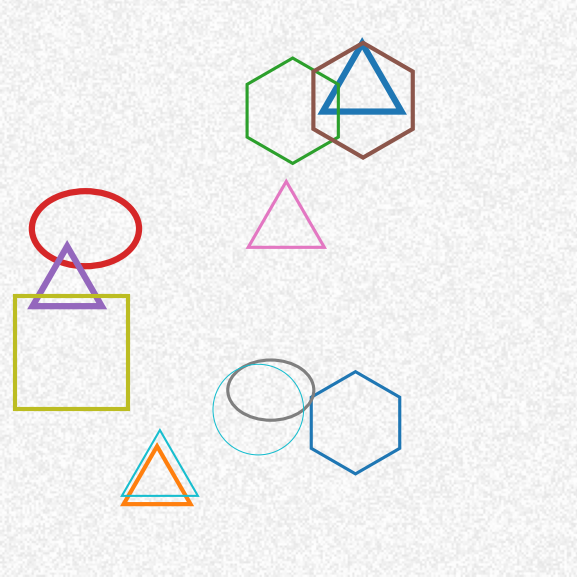[{"shape": "hexagon", "thickness": 1.5, "radius": 0.44, "center": [0.616, 0.267]}, {"shape": "triangle", "thickness": 3, "radius": 0.39, "center": [0.627, 0.845]}, {"shape": "triangle", "thickness": 2, "radius": 0.33, "center": [0.272, 0.16]}, {"shape": "hexagon", "thickness": 1.5, "radius": 0.46, "center": [0.507, 0.807]}, {"shape": "oval", "thickness": 3, "radius": 0.46, "center": [0.148, 0.603]}, {"shape": "triangle", "thickness": 3, "radius": 0.35, "center": [0.116, 0.504]}, {"shape": "hexagon", "thickness": 2, "radius": 0.5, "center": [0.629, 0.826]}, {"shape": "triangle", "thickness": 1.5, "radius": 0.38, "center": [0.496, 0.609]}, {"shape": "oval", "thickness": 1.5, "radius": 0.37, "center": [0.469, 0.324]}, {"shape": "square", "thickness": 2, "radius": 0.49, "center": [0.123, 0.389]}, {"shape": "triangle", "thickness": 1, "radius": 0.38, "center": [0.277, 0.178]}, {"shape": "circle", "thickness": 0.5, "radius": 0.39, "center": [0.447, 0.29]}]